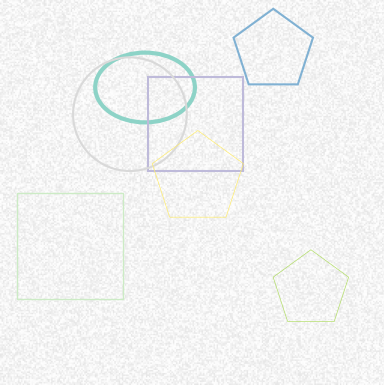[{"shape": "oval", "thickness": 3, "radius": 0.65, "center": [0.377, 0.773]}, {"shape": "square", "thickness": 1.5, "radius": 0.61, "center": [0.508, 0.679]}, {"shape": "pentagon", "thickness": 1.5, "radius": 0.54, "center": [0.71, 0.869]}, {"shape": "pentagon", "thickness": 0.5, "radius": 0.52, "center": [0.808, 0.248]}, {"shape": "circle", "thickness": 1.5, "radius": 0.74, "center": [0.338, 0.703]}, {"shape": "square", "thickness": 1, "radius": 0.69, "center": [0.181, 0.361]}, {"shape": "pentagon", "thickness": 0.5, "radius": 0.62, "center": [0.514, 0.537]}]